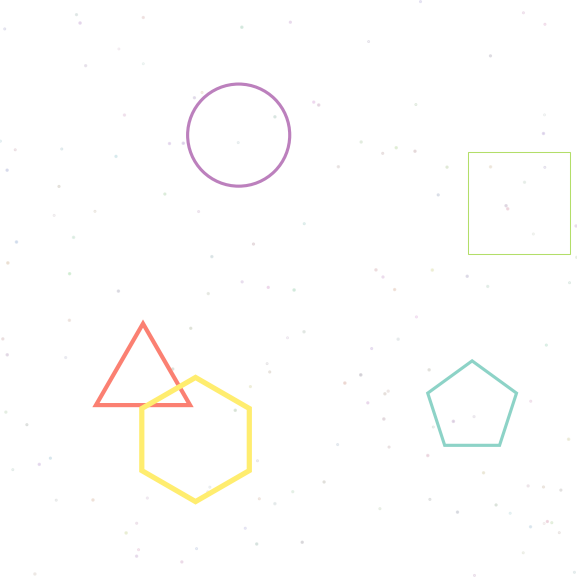[{"shape": "pentagon", "thickness": 1.5, "radius": 0.4, "center": [0.818, 0.293]}, {"shape": "triangle", "thickness": 2, "radius": 0.47, "center": [0.248, 0.345]}, {"shape": "square", "thickness": 0.5, "radius": 0.44, "center": [0.899, 0.648]}, {"shape": "circle", "thickness": 1.5, "radius": 0.44, "center": [0.413, 0.765]}, {"shape": "hexagon", "thickness": 2.5, "radius": 0.54, "center": [0.339, 0.238]}]